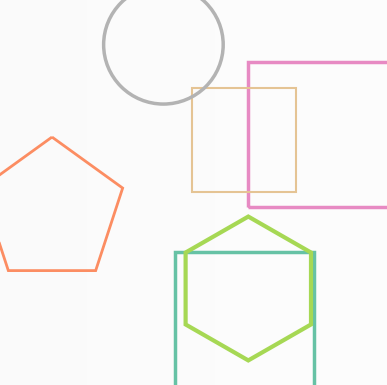[{"shape": "square", "thickness": 2.5, "radius": 0.9, "center": [0.632, 0.167]}, {"shape": "pentagon", "thickness": 2, "radius": 0.96, "center": [0.134, 0.452]}, {"shape": "square", "thickness": 2.5, "radius": 0.94, "center": [0.828, 0.65]}, {"shape": "hexagon", "thickness": 3, "radius": 0.93, "center": [0.641, 0.251]}, {"shape": "square", "thickness": 1.5, "radius": 0.67, "center": [0.63, 0.636]}, {"shape": "circle", "thickness": 2.5, "radius": 0.77, "center": [0.422, 0.884]}]